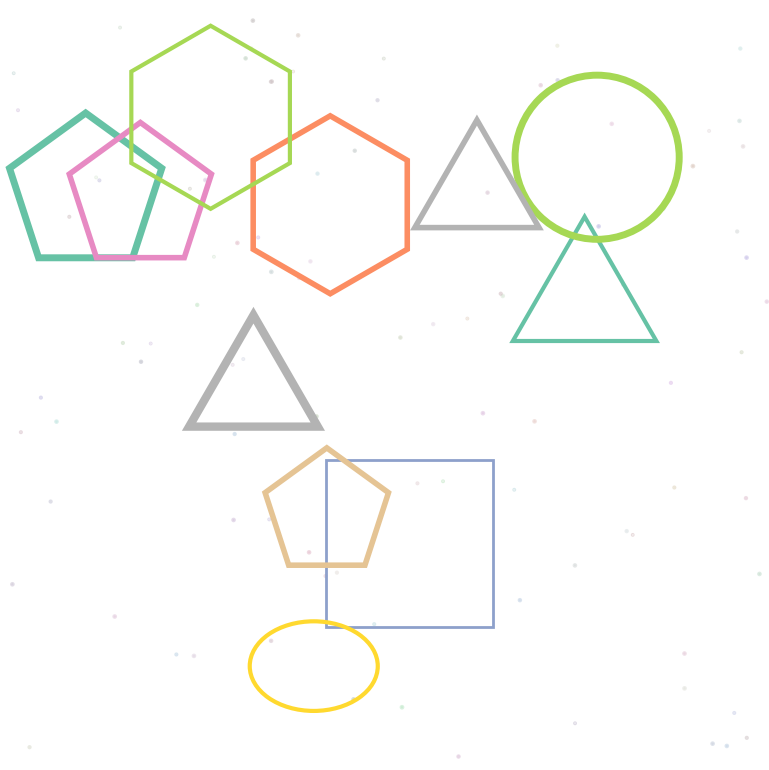[{"shape": "triangle", "thickness": 1.5, "radius": 0.54, "center": [0.759, 0.611]}, {"shape": "pentagon", "thickness": 2.5, "radius": 0.52, "center": [0.111, 0.749]}, {"shape": "hexagon", "thickness": 2, "radius": 0.58, "center": [0.429, 0.734]}, {"shape": "square", "thickness": 1, "radius": 0.54, "center": [0.532, 0.294]}, {"shape": "pentagon", "thickness": 2, "radius": 0.49, "center": [0.182, 0.744]}, {"shape": "circle", "thickness": 2.5, "radius": 0.53, "center": [0.776, 0.796]}, {"shape": "hexagon", "thickness": 1.5, "radius": 0.59, "center": [0.274, 0.848]}, {"shape": "oval", "thickness": 1.5, "radius": 0.42, "center": [0.407, 0.135]}, {"shape": "pentagon", "thickness": 2, "radius": 0.42, "center": [0.424, 0.334]}, {"shape": "triangle", "thickness": 3, "radius": 0.48, "center": [0.329, 0.494]}, {"shape": "triangle", "thickness": 2, "radius": 0.47, "center": [0.619, 0.751]}]